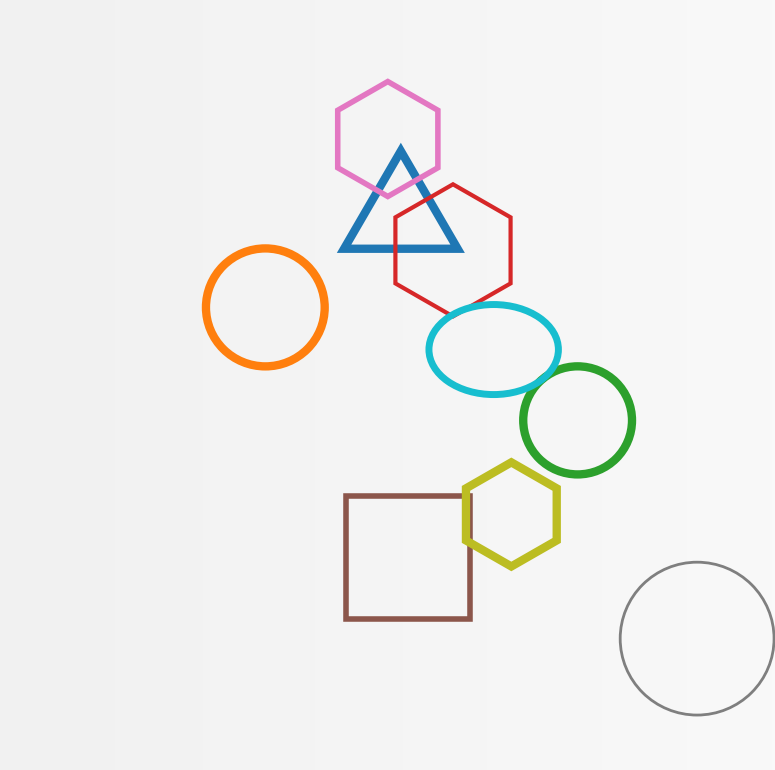[{"shape": "triangle", "thickness": 3, "radius": 0.42, "center": [0.517, 0.719]}, {"shape": "circle", "thickness": 3, "radius": 0.38, "center": [0.342, 0.601]}, {"shape": "circle", "thickness": 3, "radius": 0.35, "center": [0.745, 0.454]}, {"shape": "hexagon", "thickness": 1.5, "radius": 0.43, "center": [0.585, 0.675]}, {"shape": "square", "thickness": 2, "radius": 0.4, "center": [0.527, 0.276]}, {"shape": "hexagon", "thickness": 2, "radius": 0.37, "center": [0.5, 0.819]}, {"shape": "circle", "thickness": 1, "radius": 0.5, "center": [0.9, 0.171]}, {"shape": "hexagon", "thickness": 3, "radius": 0.34, "center": [0.66, 0.332]}, {"shape": "oval", "thickness": 2.5, "radius": 0.42, "center": [0.637, 0.546]}]